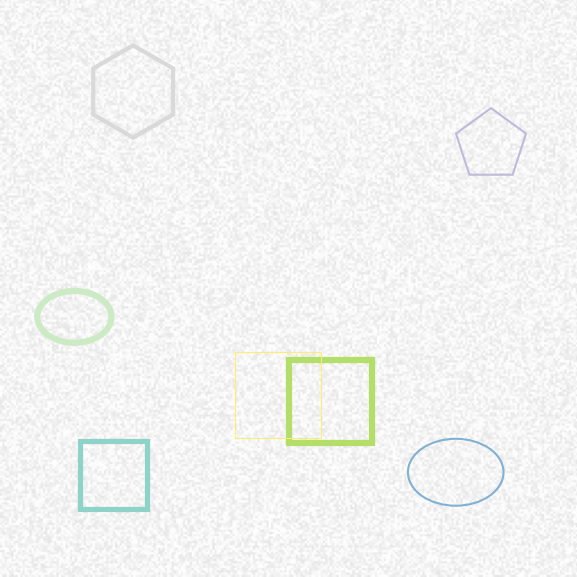[{"shape": "square", "thickness": 2.5, "radius": 0.29, "center": [0.196, 0.177]}, {"shape": "pentagon", "thickness": 1, "radius": 0.32, "center": [0.85, 0.748]}, {"shape": "oval", "thickness": 1, "radius": 0.41, "center": [0.789, 0.181]}, {"shape": "square", "thickness": 3, "radius": 0.36, "center": [0.572, 0.304]}, {"shape": "hexagon", "thickness": 2, "radius": 0.4, "center": [0.231, 0.841]}, {"shape": "oval", "thickness": 3, "radius": 0.32, "center": [0.129, 0.45]}, {"shape": "square", "thickness": 0.5, "radius": 0.37, "center": [0.481, 0.314]}]